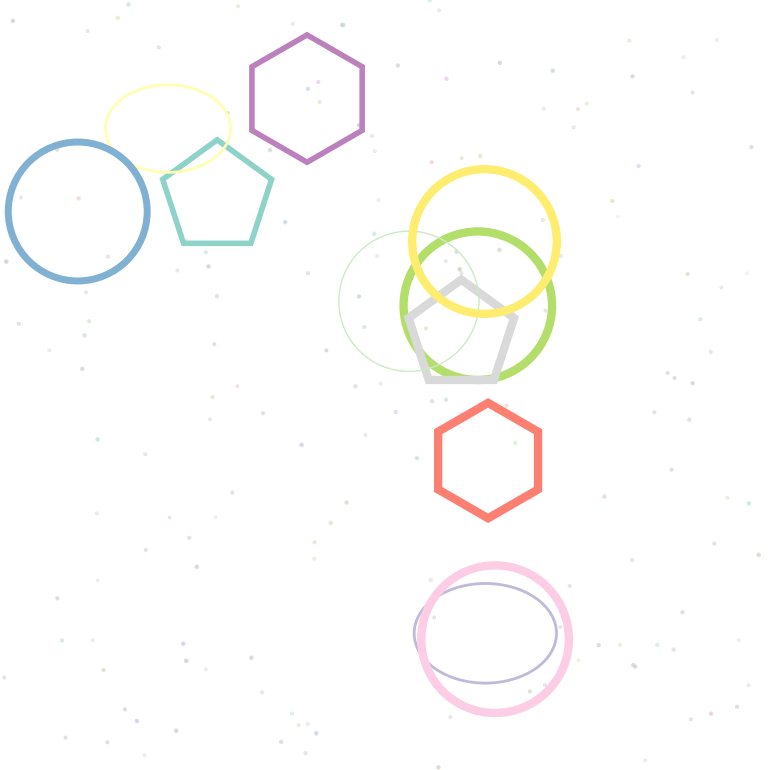[{"shape": "pentagon", "thickness": 2, "radius": 0.37, "center": [0.282, 0.744]}, {"shape": "oval", "thickness": 1, "radius": 0.41, "center": [0.218, 0.833]}, {"shape": "oval", "thickness": 1, "radius": 0.46, "center": [0.63, 0.178]}, {"shape": "hexagon", "thickness": 3, "radius": 0.37, "center": [0.634, 0.402]}, {"shape": "circle", "thickness": 2.5, "radius": 0.45, "center": [0.101, 0.725]}, {"shape": "circle", "thickness": 3, "radius": 0.48, "center": [0.621, 0.603]}, {"shape": "circle", "thickness": 3, "radius": 0.48, "center": [0.643, 0.17]}, {"shape": "pentagon", "thickness": 3, "radius": 0.36, "center": [0.599, 0.565]}, {"shape": "hexagon", "thickness": 2, "radius": 0.41, "center": [0.399, 0.872]}, {"shape": "circle", "thickness": 0.5, "radius": 0.46, "center": [0.531, 0.609]}, {"shape": "circle", "thickness": 3, "radius": 0.47, "center": [0.629, 0.686]}]